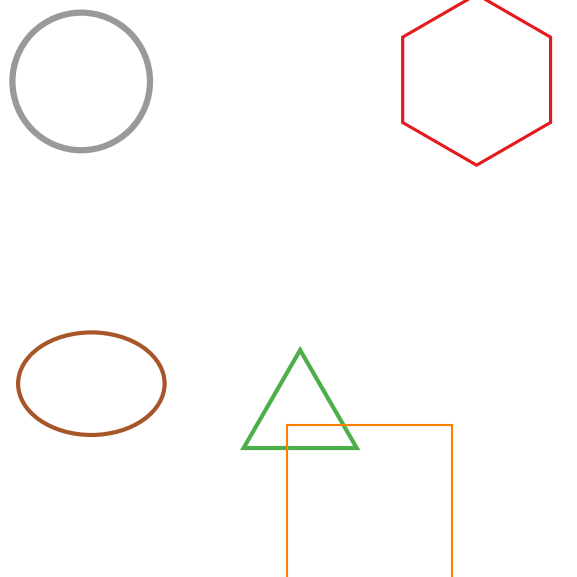[{"shape": "hexagon", "thickness": 1.5, "radius": 0.74, "center": [0.825, 0.861]}, {"shape": "triangle", "thickness": 2, "radius": 0.57, "center": [0.52, 0.28]}, {"shape": "square", "thickness": 1, "radius": 0.71, "center": [0.64, 0.121]}, {"shape": "oval", "thickness": 2, "radius": 0.63, "center": [0.158, 0.335]}, {"shape": "circle", "thickness": 3, "radius": 0.6, "center": [0.141, 0.858]}]